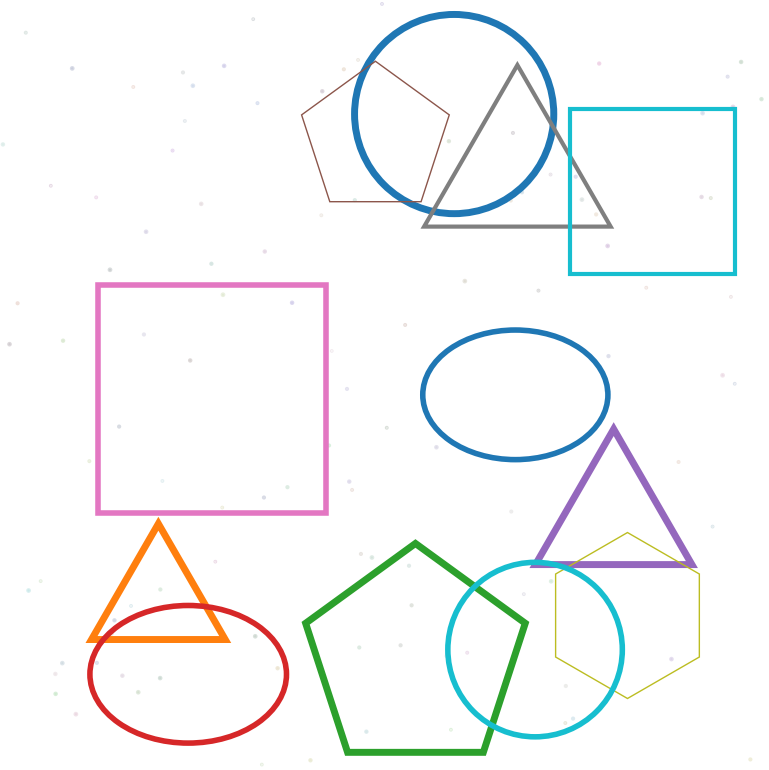[{"shape": "oval", "thickness": 2, "radius": 0.6, "center": [0.669, 0.487]}, {"shape": "circle", "thickness": 2.5, "radius": 0.65, "center": [0.59, 0.852]}, {"shape": "triangle", "thickness": 2.5, "radius": 0.5, "center": [0.206, 0.22]}, {"shape": "pentagon", "thickness": 2.5, "radius": 0.75, "center": [0.54, 0.144]}, {"shape": "oval", "thickness": 2, "radius": 0.64, "center": [0.244, 0.124]}, {"shape": "triangle", "thickness": 2.5, "radius": 0.59, "center": [0.797, 0.325]}, {"shape": "pentagon", "thickness": 0.5, "radius": 0.5, "center": [0.488, 0.82]}, {"shape": "square", "thickness": 2, "radius": 0.74, "center": [0.276, 0.482]}, {"shape": "triangle", "thickness": 1.5, "radius": 0.7, "center": [0.672, 0.776]}, {"shape": "hexagon", "thickness": 0.5, "radius": 0.54, "center": [0.815, 0.201]}, {"shape": "square", "thickness": 1.5, "radius": 0.54, "center": [0.847, 0.752]}, {"shape": "circle", "thickness": 2, "radius": 0.57, "center": [0.695, 0.156]}]